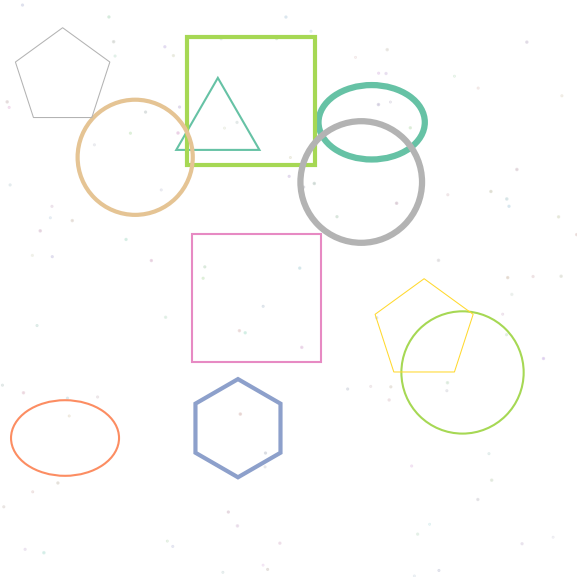[{"shape": "oval", "thickness": 3, "radius": 0.46, "center": [0.644, 0.787]}, {"shape": "triangle", "thickness": 1, "radius": 0.42, "center": [0.377, 0.781]}, {"shape": "oval", "thickness": 1, "radius": 0.47, "center": [0.113, 0.241]}, {"shape": "hexagon", "thickness": 2, "radius": 0.43, "center": [0.412, 0.258]}, {"shape": "square", "thickness": 1, "radius": 0.56, "center": [0.444, 0.483]}, {"shape": "square", "thickness": 2, "radius": 0.55, "center": [0.435, 0.825]}, {"shape": "circle", "thickness": 1, "radius": 0.53, "center": [0.801, 0.354]}, {"shape": "pentagon", "thickness": 0.5, "radius": 0.45, "center": [0.734, 0.427]}, {"shape": "circle", "thickness": 2, "radius": 0.5, "center": [0.234, 0.727]}, {"shape": "circle", "thickness": 3, "radius": 0.53, "center": [0.626, 0.684]}, {"shape": "pentagon", "thickness": 0.5, "radius": 0.43, "center": [0.108, 0.865]}]